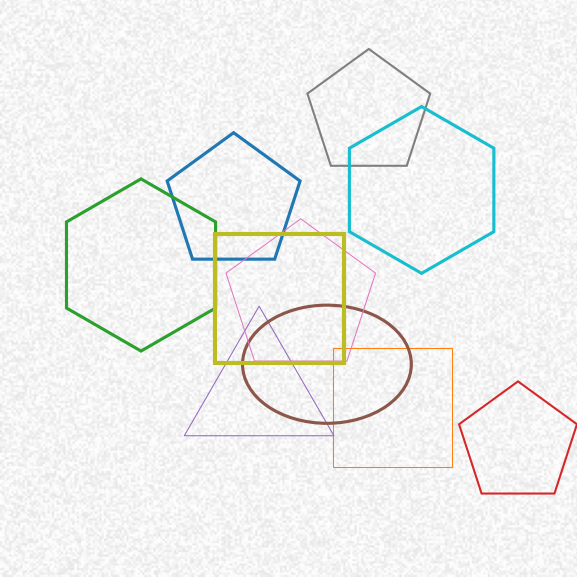[{"shape": "pentagon", "thickness": 1.5, "radius": 0.61, "center": [0.405, 0.648]}, {"shape": "square", "thickness": 0.5, "radius": 0.52, "center": [0.679, 0.293]}, {"shape": "hexagon", "thickness": 1.5, "radius": 0.75, "center": [0.244, 0.54]}, {"shape": "pentagon", "thickness": 1, "radius": 0.54, "center": [0.897, 0.231]}, {"shape": "triangle", "thickness": 0.5, "radius": 0.75, "center": [0.449, 0.319]}, {"shape": "oval", "thickness": 1.5, "radius": 0.73, "center": [0.566, 0.368]}, {"shape": "pentagon", "thickness": 0.5, "radius": 0.68, "center": [0.521, 0.484]}, {"shape": "pentagon", "thickness": 1, "radius": 0.56, "center": [0.639, 0.803]}, {"shape": "square", "thickness": 2, "radius": 0.56, "center": [0.484, 0.483]}, {"shape": "hexagon", "thickness": 1.5, "radius": 0.72, "center": [0.73, 0.67]}]